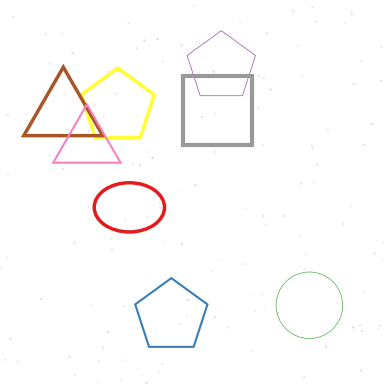[{"shape": "oval", "thickness": 2.5, "radius": 0.46, "center": [0.336, 0.461]}, {"shape": "pentagon", "thickness": 1.5, "radius": 0.49, "center": [0.445, 0.179]}, {"shape": "circle", "thickness": 0.5, "radius": 0.43, "center": [0.804, 0.207]}, {"shape": "pentagon", "thickness": 0.5, "radius": 0.47, "center": [0.575, 0.827]}, {"shape": "pentagon", "thickness": 2.5, "radius": 0.5, "center": [0.306, 0.723]}, {"shape": "triangle", "thickness": 2.5, "radius": 0.59, "center": [0.164, 0.707]}, {"shape": "triangle", "thickness": 1.5, "radius": 0.51, "center": [0.226, 0.628]}, {"shape": "square", "thickness": 3, "radius": 0.45, "center": [0.564, 0.713]}]